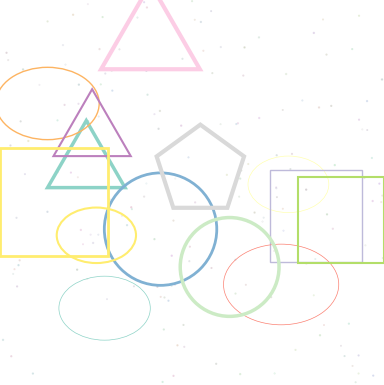[{"shape": "oval", "thickness": 0.5, "radius": 0.59, "center": [0.272, 0.2]}, {"shape": "triangle", "thickness": 2.5, "radius": 0.58, "center": [0.224, 0.571]}, {"shape": "oval", "thickness": 0.5, "radius": 0.52, "center": [0.749, 0.521]}, {"shape": "square", "thickness": 1, "radius": 0.6, "center": [0.82, 0.44]}, {"shape": "oval", "thickness": 0.5, "radius": 0.75, "center": [0.73, 0.261]}, {"shape": "circle", "thickness": 2, "radius": 0.73, "center": [0.417, 0.405]}, {"shape": "oval", "thickness": 1, "radius": 0.67, "center": [0.123, 0.731]}, {"shape": "square", "thickness": 1.5, "radius": 0.56, "center": [0.885, 0.429]}, {"shape": "triangle", "thickness": 3, "radius": 0.74, "center": [0.391, 0.894]}, {"shape": "pentagon", "thickness": 3, "radius": 0.6, "center": [0.52, 0.557]}, {"shape": "triangle", "thickness": 1.5, "radius": 0.58, "center": [0.239, 0.652]}, {"shape": "circle", "thickness": 2.5, "radius": 0.64, "center": [0.596, 0.307]}, {"shape": "oval", "thickness": 1.5, "radius": 0.51, "center": [0.25, 0.389]}, {"shape": "square", "thickness": 2, "radius": 0.7, "center": [0.14, 0.475]}]